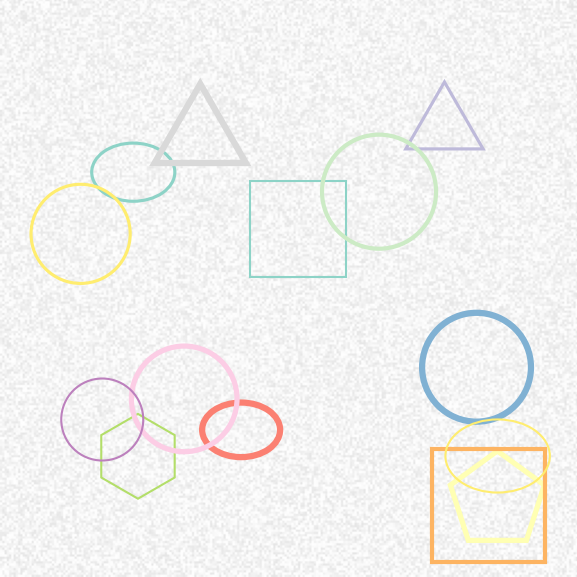[{"shape": "square", "thickness": 1, "radius": 0.42, "center": [0.516, 0.602]}, {"shape": "oval", "thickness": 1.5, "radius": 0.36, "center": [0.231, 0.701]}, {"shape": "pentagon", "thickness": 2.5, "radius": 0.43, "center": [0.861, 0.133]}, {"shape": "triangle", "thickness": 1.5, "radius": 0.39, "center": [0.77, 0.78]}, {"shape": "oval", "thickness": 3, "radius": 0.34, "center": [0.418, 0.255]}, {"shape": "circle", "thickness": 3, "radius": 0.47, "center": [0.825, 0.363]}, {"shape": "square", "thickness": 2, "radius": 0.49, "center": [0.845, 0.124]}, {"shape": "hexagon", "thickness": 1, "radius": 0.37, "center": [0.239, 0.209]}, {"shape": "circle", "thickness": 2.5, "radius": 0.46, "center": [0.319, 0.308]}, {"shape": "triangle", "thickness": 3, "radius": 0.46, "center": [0.347, 0.763]}, {"shape": "circle", "thickness": 1, "radius": 0.35, "center": [0.177, 0.273]}, {"shape": "circle", "thickness": 2, "radius": 0.49, "center": [0.656, 0.667]}, {"shape": "circle", "thickness": 1.5, "radius": 0.43, "center": [0.14, 0.594]}, {"shape": "oval", "thickness": 1, "radius": 0.45, "center": [0.862, 0.21]}]